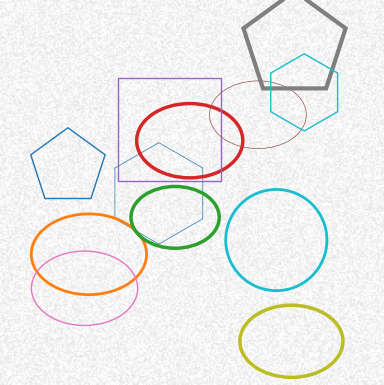[{"shape": "hexagon", "thickness": 0.5, "radius": 0.66, "center": [0.413, 0.498]}, {"shape": "pentagon", "thickness": 1, "radius": 0.51, "center": [0.176, 0.567]}, {"shape": "oval", "thickness": 2, "radius": 0.75, "center": [0.231, 0.34]}, {"shape": "oval", "thickness": 2.5, "radius": 0.57, "center": [0.455, 0.435]}, {"shape": "oval", "thickness": 2.5, "radius": 0.69, "center": [0.493, 0.635]}, {"shape": "square", "thickness": 1, "radius": 0.67, "center": [0.441, 0.663]}, {"shape": "oval", "thickness": 0.5, "radius": 0.63, "center": [0.67, 0.702]}, {"shape": "oval", "thickness": 1, "radius": 0.69, "center": [0.22, 0.251]}, {"shape": "pentagon", "thickness": 3, "radius": 0.7, "center": [0.765, 0.883]}, {"shape": "oval", "thickness": 2.5, "radius": 0.67, "center": [0.757, 0.114]}, {"shape": "hexagon", "thickness": 1, "radius": 0.5, "center": [0.79, 0.76]}, {"shape": "circle", "thickness": 2, "radius": 0.66, "center": [0.718, 0.376]}]